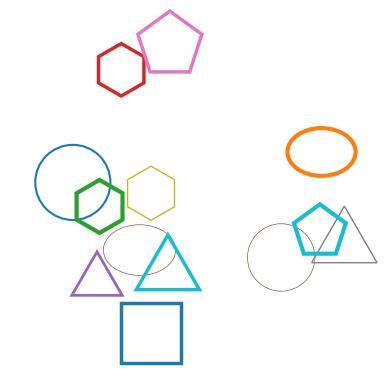[{"shape": "circle", "thickness": 1.5, "radius": 0.49, "center": [0.189, 0.526]}, {"shape": "square", "thickness": 2.5, "radius": 0.39, "center": [0.391, 0.136]}, {"shape": "oval", "thickness": 3, "radius": 0.44, "center": [0.835, 0.605]}, {"shape": "hexagon", "thickness": 3, "radius": 0.34, "center": [0.259, 0.464]}, {"shape": "hexagon", "thickness": 2.5, "radius": 0.34, "center": [0.315, 0.819]}, {"shape": "triangle", "thickness": 2, "radius": 0.38, "center": [0.252, 0.271]}, {"shape": "circle", "thickness": 0.5, "radius": 0.44, "center": [0.73, 0.331]}, {"shape": "oval", "thickness": 0.5, "radius": 0.47, "center": [0.362, 0.35]}, {"shape": "pentagon", "thickness": 2.5, "radius": 0.44, "center": [0.441, 0.884]}, {"shape": "triangle", "thickness": 1, "radius": 0.49, "center": [0.894, 0.367]}, {"shape": "hexagon", "thickness": 1, "radius": 0.35, "center": [0.392, 0.498]}, {"shape": "pentagon", "thickness": 3, "radius": 0.35, "center": [0.831, 0.398]}, {"shape": "triangle", "thickness": 2.5, "radius": 0.47, "center": [0.436, 0.295]}]